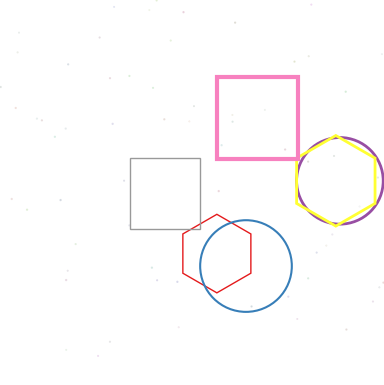[{"shape": "hexagon", "thickness": 1, "radius": 0.51, "center": [0.563, 0.341]}, {"shape": "circle", "thickness": 1.5, "radius": 0.6, "center": [0.639, 0.309]}, {"shape": "circle", "thickness": 2, "radius": 0.56, "center": [0.883, 0.53]}, {"shape": "hexagon", "thickness": 2, "radius": 0.59, "center": [0.872, 0.53]}, {"shape": "square", "thickness": 3, "radius": 0.53, "center": [0.669, 0.694]}, {"shape": "square", "thickness": 1, "radius": 0.46, "center": [0.429, 0.498]}]